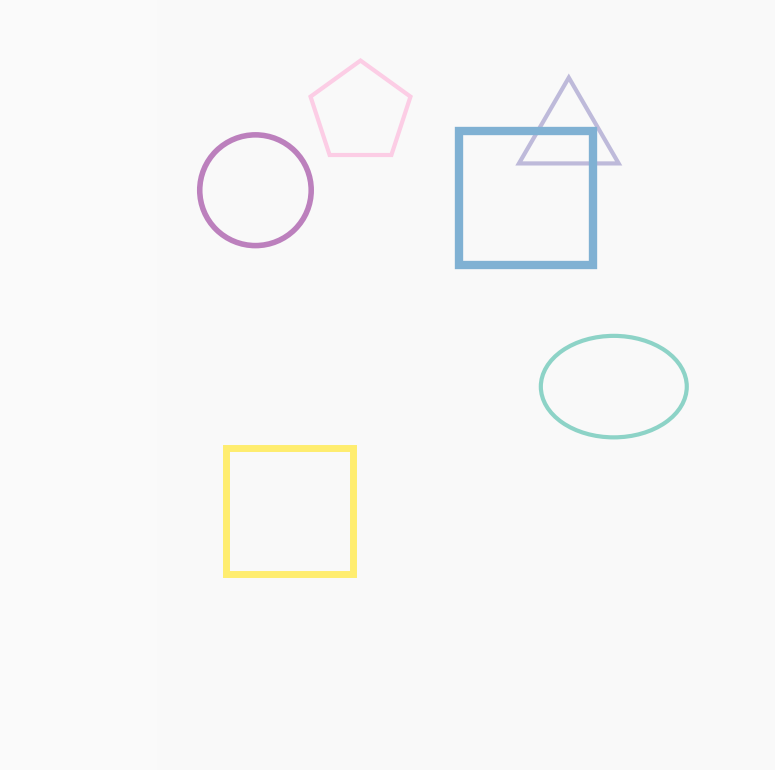[{"shape": "oval", "thickness": 1.5, "radius": 0.47, "center": [0.792, 0.498]}, {"shape": "triangle", "thickness": 1.5, "radius": 0.37, "center": [0.734, 0.825]}, {"shape": "square", "thickness": 3, "radius": 0.43, "center": [0.679, 0.743]}, {"shape": "pentagon", "thickness": 1.5, "radius": 0.34, "center": [0.465, 0.854]}, {"shape": "circle", "thickness": 2, "radius": 0.36, "center": [0.33, 0.753]}, {"shape": "square", "thickness": 2.5, "radius": 0.41, "center": [0.373, 0.336]}]